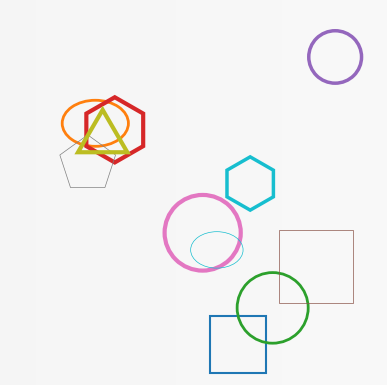[{"shape": "square", "thickness": 1.5, "radius": 0.37, "center": [0.614, 0.105]}, {"shape": "oval", "thickness": 2, "radius": 0.43, "center": [0.246, 0.68]}, {"shape": "circle", "thickness": 2, "radius": 0.46, "center": [0.704, 0.2]}, {"shape": "hexagon", "thickness": 3, "radius": 0.42, "center": [0.296, 0.663]}, {"shape": "circle", "thickness": 2.5, "radius": 0.34, "center": [0.865, 0.852]}, {"shape": "square", "thickness": 0.5, "radius": 0.47, "center": [0.816, 0.309]}, {"shape": "circle", "thickness": 3, "radius": 0.49, "center": [0.523, 0.395]}, {"shape": "pentagon", "thickness": 0.5, "radius": 0.38, "center": [0.226, 0.574]}, {"shape": "triangle", "thickness": 3, "radius": 0.37, "center": [0.265, 0.641]}, {"shape": "hexagon", "thickness": 2.5, "radius": 0.35, "center": [0.646, 0.523]}, {"shape": "oval", "thickness": 0.5, "radius": 0.34, "center": [0.56, 0.351]}]